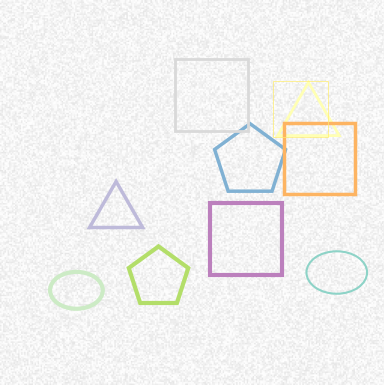[{"shape": "oval", "thickness": 1.5, "radius": 0.39, "center": [0.875, 0.292]}, {"shape": "triangle", "thickness": 2, "radius": 0.46, "center": [0.801, 0.694]}, {"shape": "triangle", "thickness": 2.5, "radius": 0.4, "center": [0.302, 0.449]}, {"shape": "pentagon", "thickness": 2.5, "radius": 0.48, "center": [0.65, 0.582]}, {"shape": "square", "thickness": 2.5, "radius": 0.46, "center": [0.83, 0.588]}, {"shape": "pentagon", "thickness": 3, "radius": 0.41, "center": [0.412, 0.279]}, {"shape": "square", "thickness": 2, "radius": 0.47, "center": [0.549, 0.754]}, {"shape": "square", "thickness": 3, "radius": 0.47, "center": [0.639, 0.38]}, {"shape": "oval", "thickness": 3, "radius": 0.34, "center": [0.198, 0.246]}, {"shape": "square", "thickness": 0.5, "radius": 0.36, "center": [0.781, 0.717]}]